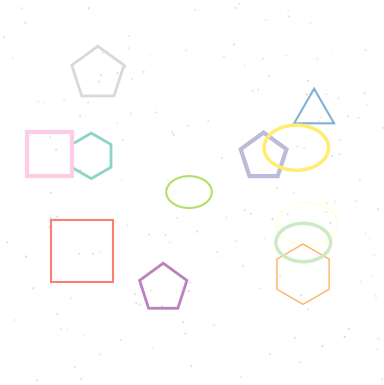[{"shape": "hexagon", "thickness": 2, "radius": 0.3, "center": [0.237, 0.595]}, {"shape": "oval", "thickness": 0.5, "radius": 0.4, "center": [0.796, 0.419]}, {"shape": "pentagon", "thickness": 3, "radius": 0.31, "center": [0.685, 0.593]}, {"shape": "square", "thickness": 1.5, "radius": 0.4, "center": [0.214, 0.348]}, {"shape": "triangle", "thickness": 1.5, "radius": 0.3, "center": [0.816, 0.71]}, {"shape": "hexagon", "thickness": 1, "radius": 0.39, "center": [0.787, 0.288]}, {"shape": "oval", "thickness": 1.5, "radius": 0.3, "center": [0.491, 0.501]}, {"shape": "square", "thickness": 3, "radius": 0.29, "center": [0.128, 0.6]}, {"shape": "pentagon", "thickness": 2, "radius": 0.36, "center": [0.254, 0.809]}, {"shape": "pentagon", "thickness": 2, "radius": 0.32, "center": [0.424, 0.252]}, {"shape": "oval", "thickness": 2.5, "radius": 0.36, "center": [0.788, 0.37]}, {"shape": "oval", "thickness": 2.5, "radius": 0.42, "center": [0.77, 0.616]}]